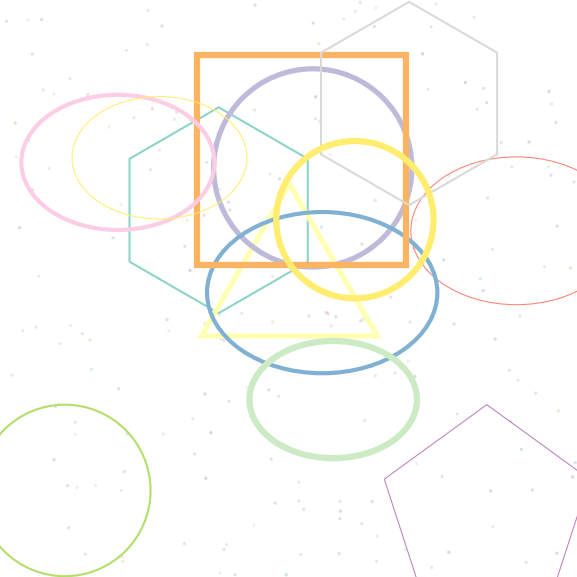[{"shape": "hexagon", "thickness": 1, "radius": 0.89, "center": [0.379, 0.635]}, {"shape": "triangle", "thickness": 2.5, "radius": 0.88, "center": [0.501, 0.505]}, {"shape": "circle", "thickness": 2.5, "radius": 0.86, "center": [0.542, 0.708]}, {"shape": "oval", "thickness": 0.5, "radius": 0.91, "center": [0.894, 0.599]}, {"shape": "oval", "thickness": 2, "radius": 1.0, "center": [0.558, 0.492]}, {"shape": "square", "thickness": 3, "radius": 0.91, "center": [0.522, 0.722]}, {"shape": "circle", "thickness": 1, "radius": 0.74, "center": [0.112, 0.15]}, {"shape": "oval", "thickness": 2, "radius": 0.84, "center": [0.204, 0.718]}, {"shape": "hexagon", "thickness": 1, "radius": 0.88, "center": [0.708, 0.82]}, {"shape": "pentagon", "thickness": 0.5, "radius": 0.93, "center": [0.843, 0.112]}, {"shape": "oval", "thickness": 3, "radius": 0.73, "center": [0.577, 0.307]}, {"shape": "oval", "thickness": 0.5, "radius": 0.76, "center": [0.276, 0.726]}, {"shape": "circle", "thickness": 3, "radius": 0.68, "center": [0.615, 0.619]}]